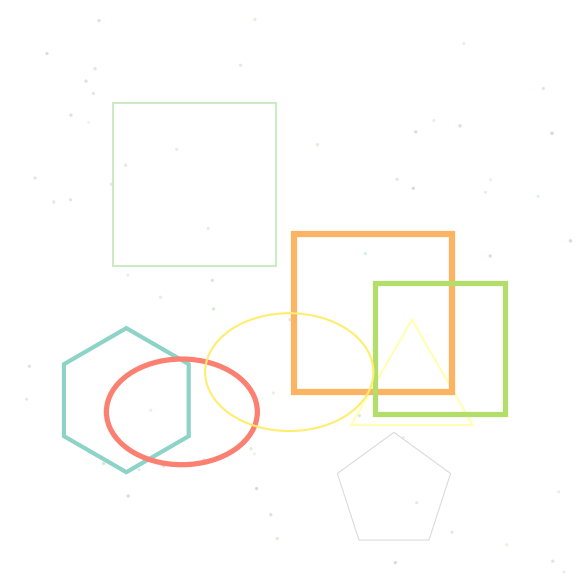[{"shape": "hexagon", "thickness": 2, "radius": 0.62, "center": [0.219, 0.306]}, {"shape": "triangle", "thickness": 1, "radius": 0.61, "center": [0.713, 0.324]}, {"shape": "oval", "thickness": 2.5, "radius": 0.65, "center": [0.315, 0.286]}, {"shape": "square", "thickness": 3, "radius": 0.68, "center": [0.645, 0.457]}, {"shape": "square", "thickness": 2.5, "radius": 0.57, "center": [0.762, 0.396]}, {"shape": "pentagon", "thickness": 0.5, "radius": 0.52, "center": [0.682, 0.147]}, {"shape": "square", "thickness": 1, "radius": 0.71, "center": [0.337, 0.68]}, {"shape": "oval", "thickness": 1, "radius": 0.73, "center": [0.501, 0.355]}]